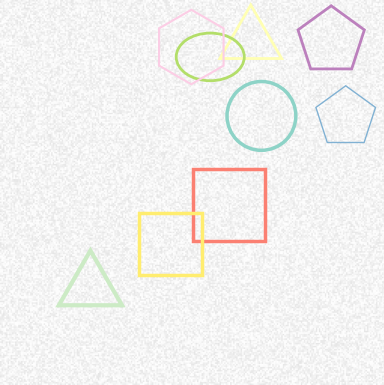[{"shape": "circle", "thickness": 2.5, "radius": 0.45, "center": [0.679, 0.699]}, {"shape": "triangle", "thickness": 2, "radius": 0.46, "center": [0.651, 0.894]}, {"shape": "square", "thickness": 2.5, "radius": 0.47, "center": [0.595, 0.468]}, {"shape": "pentagon", "thickness": 1, "radius": 0.41, "center": [0.898, 0.696]}, {"shape": "oval", "thickness": 2, "radius": 0.44, "center": [0.546, 0.852]}, {"shape": "hexagon", "thickness": 1.5, "radius": 0.48, "center": [0.497, 0.878]}, {"shape": "pentagon", "thickness": 2, "radius": 0.45, "center": [0.86, 0.894]}, {"shape": "triangle", "thickness": 3, "radius": 0.47, "center": [0.235, 0.254]}, {"shape": "square", "thickness": 2.5, "radius": 0.41, "center": [0.442, 0.366]}]